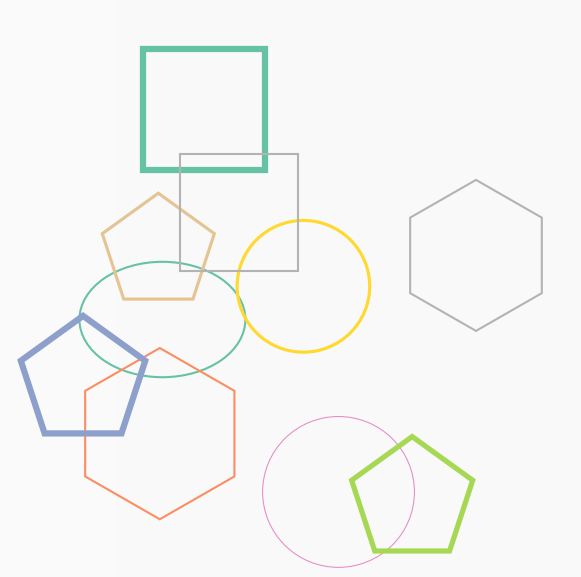[{"shape": "square", "thickness": 3, "radius": 0.53, "center": [0.35, 0.809]}, {"shape": "oval", "thickness": 1, "radius": 0.71, "center": [0.279, 0.446]}, {"shape": "hexagon", "thickness": 1, "radius": 0.74, "center": [0.275, 0.248]}, {"shape": "pentagon", "thickness": 3, "radius": 0.56, "center": [0.143, 0.34]}, {"shape": "circle", "thickness": 0.5, "radius": 0.65, "center": [0.582, 0.147]}, {"shape": "pentagon", "thickness": 2.5, "radius": 0.55, "center": [0.709, 0.134]}, {"shape": "circle", "thickness": 1.5, "radius": 0.57, "center": [0.522, 0.503]}, {"shape": "pentagon", "thickness": 1.5, "radius": 0.51, "center": [0.272, 0.563]}, {"shape": "square", "thickness": 1, "radius": 0.51, "center": [0.412, 0.632]}, {"shape": "hexagon", "thickness": 1, "radius": 0.65, "center": [0.819, 0.557]}]